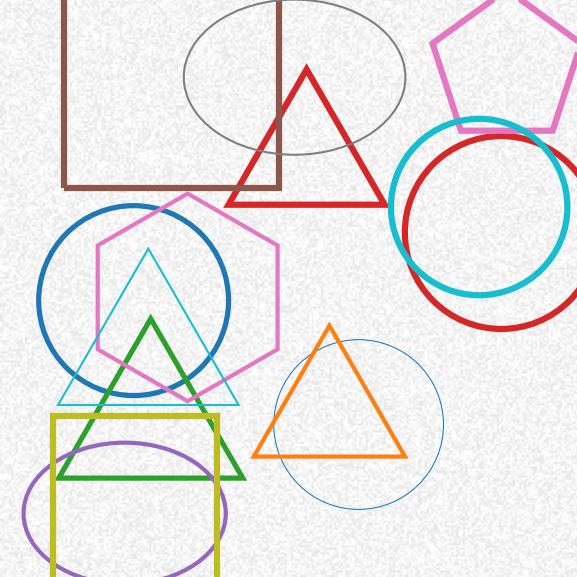[{"shape": "circle", "thickness": 0.5, "radius": 0.73, "center": [0.621, 0.264]}, {"shape": "circle", "thickness": 2.5, "radius": 0.82, "center": [0.231, 0.479]}, {"shape": "triangle", "thickness": 2, "radius": 0.76, "center": [0.57, 0.284]}, {"shape": "triangle", "thickness": 2.5, "radius": 0.92, "center": [0.261, 0.263]}, {"shape": "circle", "thickness": 3, "radius": 0.84, "center": [0.868, 0.597]}, {"shape": "triangle", "thickness": 3, "radius": 0.78, "center": [0.531, 0.723]}, {"shape": "oval", "thickness": 2, "radius": 0.88, "center": [0.216, 0.11]}, {"shape": "square", "thickness": 3, "radius": 0.93, "center": [0.297, 0.859]}, {"shape": "hexagon", "thickness": 2, "radius": 0.9, "center": [0.325, 0.484]}, {"shape": "pentagon", "thickness": 3, "radius": 0.68, "center": [0.878, 0.882]}, {"shape": "oval", "thickness": 1, "radius": 0.96, "center": [0.51, 0.865]}, {"shape": "square", "thickness": 3, "radius": 0.71, "center": [0.234, 0.138]}, {"shape": "triangle", "thickness": 1, "radius": 0.9, "center": [0.257, 0.388]}, {"shape": "circle", "thickness": 3, "radius": 0.76, "center": [0.83, 0.641]}]